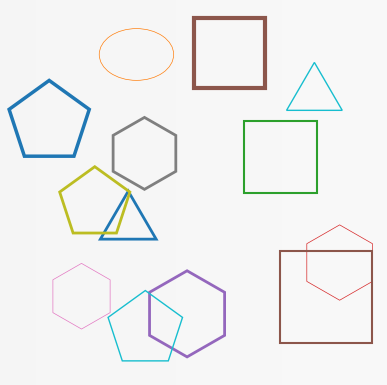[{"shape": "triangle", "thickness": 2, "radius": 0.42, "center": [0.331, 0.42]}, {"shape": "pentagon", "thickness": 2.5, "radius": 0.54, "center": [0.127, 0.682]}, {"shape": "oval", "thickness": 0.5, "radius": 0.48, "center": [0.352, 0.858]}, {"shape": "square", "thickness": 1.5, "radius": 0.47, "center": [0.723, 0.593]}, {"shape": "hexagon", "thickness": 0.5, "radius": 0.49, "center": [0.877, 0.318]}, {"shape": "hexagon", "thickness": 2, "radius": 0.56, "center": [0.483, 0.185]}, {"shape": "square", "thickness": 3, "radius": 0.45, "center": [0.592, 0.863]}, {"shape": "square", "thickness": 1.5, "radius": 0.59, "center": [0.841, 0.229]}, {"shape": "hexagon", "thickness": 0.5, "radius": 0.43, "center": [0.21, 0.231]}, {"shape": "hexagon", "thickness": 2, "radius": 0.47, "center": [0.373, 0.602]}, {"shape": "pentagon", "thickness": 2, "radius": 0.48, "center": [0.245, 0.472]}, {"shape": "triangle", "thickness": 1, "radius": 0.41, "center": [0.811, 0.755]}, {"shape": "pentagon", "thickness": 1, "radius": 0.5, "center": [0.375, 0.144]}]